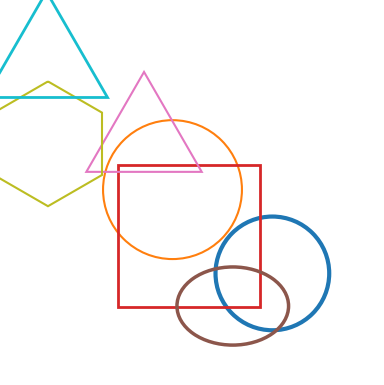[{"shape": "circle", "thickness": 3, "radius": 0.74, "center": [0.707, 0.29]}, {"shape": "circle", "thickness": 1.5, "radius": 0.9, "center": [0.448, 0.507]}, {"shape": "square", "thickness": 2, "radius": 0.92, "center": [0.492, 0.387]}, {"shape": "oval", "thickness": 2.5, "radius": 0.72, "center": [0.605, 0.205]}, {"shape": "triangle", "thickness": 1.5, "radius": 0.87, "center": [0.374, 0.64]}, {"shape": "hexagon", "thickness": 1.5, "radius": 0.81, "center": [0.125, 0.626]}, {"shape": "triangle", "thickness": 2, "radius": 0.92, "center": [0.121, 0.838]}]